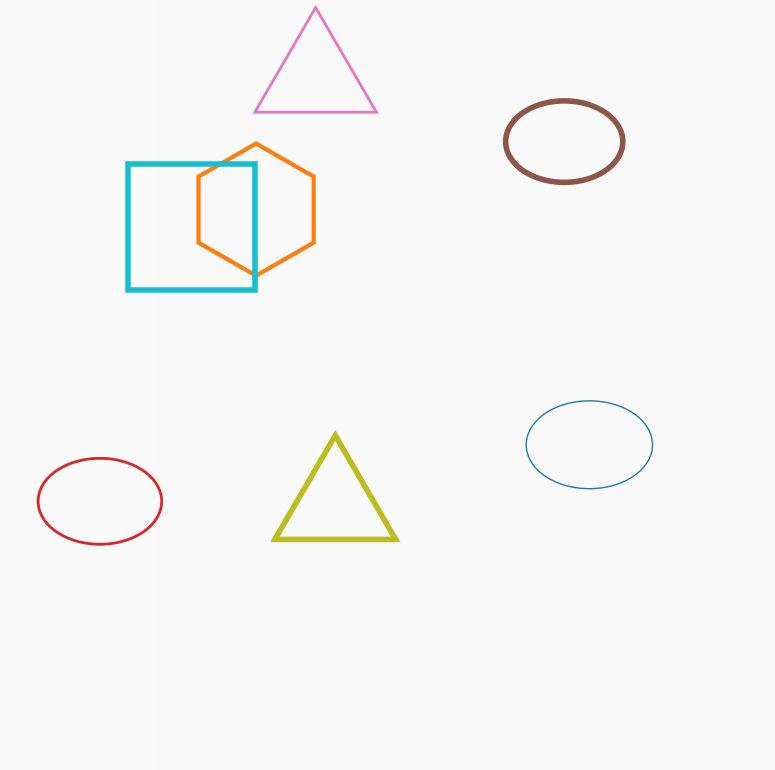[{"shape": "oval", "thickness": 0.5, "radius": 0.41, "center": [0.76, 0.422]}, {"shape": "hexagon", "thickness": 1.5, "radius": 0.43, "center": [0.33, 0.728]}, {"shape": "oval", "thickness": 1, "radius": 0.4, "center": [0.129, 0.349]}, {"shape": "oval", "thickness": 2, "radius": 0.38, "center": [0.728, 0.816]}, {"shape": "triangle", "thickness": 1, "radius": 0.45, "center": [0.407, 0.9]}, {"shape": "triangle", "thickness": 2, "radius": 0.45, "center": [0.433, 0.344]}, {"shape": "square", "thickness": 2, "radius": 0.41, "center": [0.247, 0.705]}]